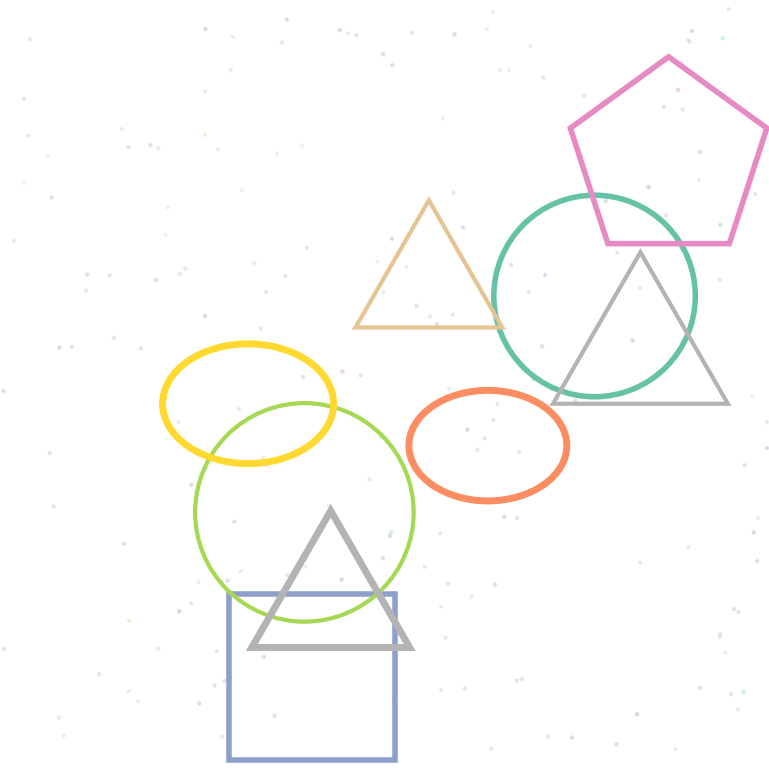[{"shape": "circle", "thickness": 2, "radius": 0.65, "center": [0.772, 0.616]}, {"shape": "oval", "thickness": 2.5, "radius": 0.51, "center": [0.634, 0.421]}, {"shape": "square", "thickness": 2, "radius": 0.54, "center": [0.405, 0.121]}, {"shape": "pentagon", "thickness": 2, "radius": 0.67, "center": [0.868, 0.792]}, {"shape": "circle", "thickness": 1.5, "radius": 0.71, "center": [0.395, 0.335]}, {"shape": "oval", "thickness": 2.5, "radius": 0.56, "center": [0.322, 0.476]}, {"shape": "triangle", "thickness": 1.5, "radius": 0.55, "center": [0.557, 0.63]}, {"shape": "triangle", "thickness": 2.5, "radius": 0.59, "center": [0.429, 0.218]}, {"shape": "triangle", "thickness": 1.5, "radius": 0.66, "center": [0.832, 0.541]}]